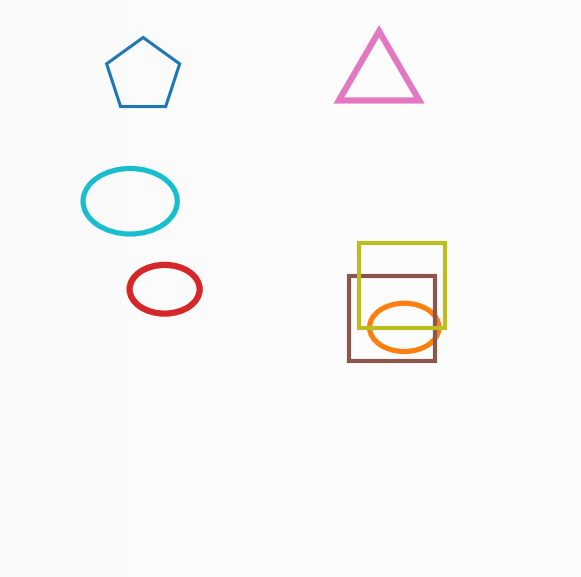[{"shape": "pentagon", "thickness": 1.5, "radius": 0.33, "center": [0.246, 0.868]}, {"shape": "oval", "thickness": 2.5, "radius": 0.3, "center": [0.696, 0.432]}, {"shape": "oval", "thickness": 3, "radius": 0.3, "center": [0.283, 0.498]}, {"shape": "square", "thickness": 2, "radius": 0.37, "center": [0.675, 0.447]}, {"shape": "triangle", "thickness": 3, "radius": 0.4, "center": [0.652, 0.865]}, {"shape": "square", "thickness": 2, "radius": 0.37, "center": [0.692, 0.504]}, {"shape": "oval", "thickness": 2.5, "radius": 0.41, "center": [0.224, 0.651]}]